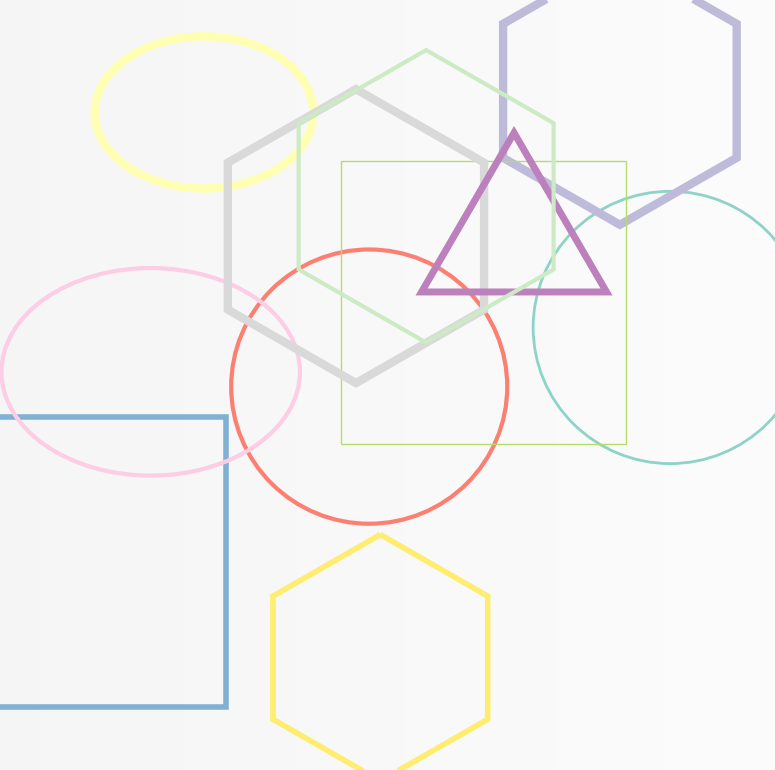[{"shape": "circle", "thickness": 1, "radius": 0.88, "center": [0.865, 0.575]}, {"shape": "oval", "thickness": 3, "radius": 0.71, "center": [0.263, 0.854]}, {"shape": "hexagon", "thickness": 3, "radius": 0.87, "center": [0.8, 0.882]}, {"shape": "circle", "thickness": 1.5, "radius": 0.89, "center": [0.476, 0.498]}, {"shape": "square", "thickness": 2, "radius": 0.94, "center": [0.104, 0.27]}, {"shape": "square", "thickness": 0.5, "radius": 0.92, "center": [0.624, 0.607]}, {"shape": "oval", "thickness": 1.5, "radius": 0.96, "center": [0.194, 0.517]}, {"shape": "hexagon", "thickness": 3, "radius": 0.95, "center": [0.459, 0.693]}, {"shape": "triangle", "thickness": 2.5, "radius": 0.69, "center": [0.663, 0.69]}, {"shape": "hexagon", "thickness": 1.5, "radius": 0.95, "center": [0.55, 0.745]}, {"shape": "hexagon", "thickness": 2, "radius": 0.8, "center": [0.491, 0.146]}]